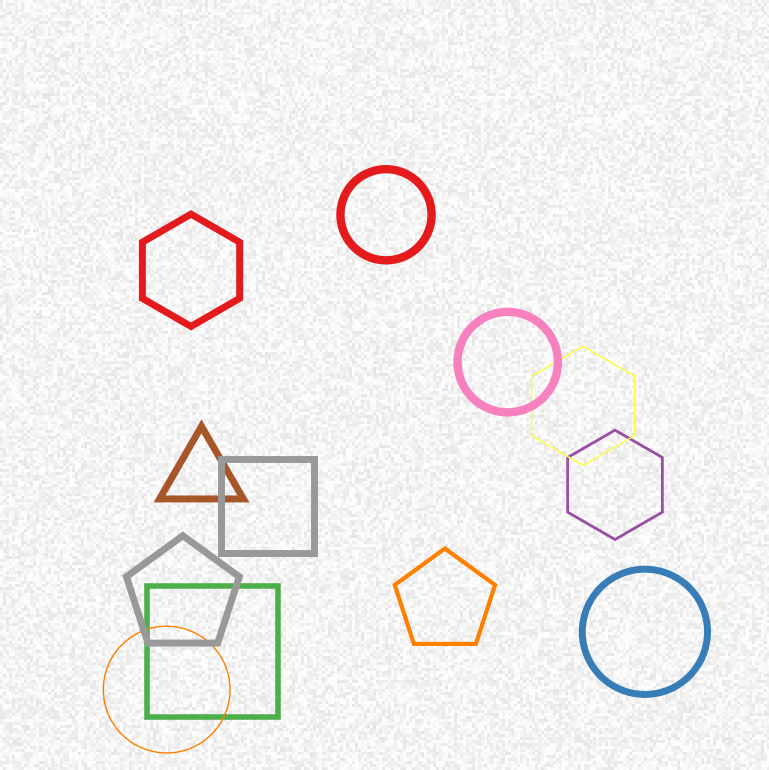[{"shape": "circle", "thickness": 3, "radius": 0.3, "center": [0.501, 0.721]}, {"shape": "hexagon", "thickness": 2.5, "radius": 0.36, "center": [0.248, 0.649]}, {"shape": "circle", "thickness": 2.5, "radius": 0.41, "center": [0.838, 0.179]}, {"shape": "square", "thickness": 2, "radius": 0.42, "center": [0.276, 0.154]}, {"shape": "hexagon", "thickness": 1, "radius": 0.36, "center": [0.799, 0.37]}, {"shape": "circle", "thickness": 0.5, "radius": 0.41, "center": [0.216, 0.104]}, {"shape": "pentagon", "thickness": 1.5, "radius": 0.34, "center": [0.578, 0.219]}, {"shape": "hexagon", "thickness": 0.5, "radius": 0.39, "center": [0.757, 0.473]}, {"shape": "triangle", "thickness": 2.5, "radius": 0.31, "center": [0.262, 0.383]}, {"shape": "circle", "thickness": 3, "radius": 0.33, "center": [0.659, 0.53]}, {"shape": "square", "thickness": 2.5, "radius": 0.3, "center": [0.347, 0.343]}, {"shape": "pentagon", "thickness": 2.5, "radius": 0.39, "center": [0.237, 0.227]}]